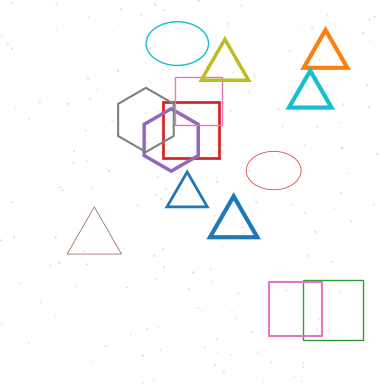[{"shape": "triangle", "thickness": 3, "radius": 0.35, "center": [0.607, 0.419]}, {"shape": "triangle", "thickness": 2, "radius": 0.3, "center": [0.486, 0.493]}, {"shape": "triangle", "thickness": 3, "radius": 0.33, "center": [0.846, 0.857]}, {"shape": "square", "thickness": 1, "radius": 0.39, "center": [0.865, 0.195]}, {"shape": "square", "thickness": 2, "radius": 0.36, "center": [0.495, 0.663]}, {"shape": "oval", "thickness": 0.5, "radius": 0.36, "center": [0.711, 0.557]}, {"shape": "hexagon", "thickness": 2.5, "radius": 0.41, "center": [0.445, 0.637]}, {"shape": "triangle", "thickness": 0.5, "radius": 0.41, "center": [0.245, 0.381]}, {"shape": "square", "thickness": 1.5, "radius": 0.35, "center": [0.768, 0.198]}, {"shape": "square", "thickness": 1, "radius": 0.31, "center": [0.515, 0.738]}, {"shape": "hexagon", "thickness": 1.5, "radius": 0.42, "center": [0.379, 0.688]}, {"shape": "triangle", "thickness": 2.5, "radius": 0.35, "center": [0.584, 0.827]}, {"shape": "oval", "thickness": 1, "radius": 0.41, "center": [0.461, 0.887]}, {"shape": "triangle", "thickness": 3, "radius": 0.32, "center": [0.806, 0.753]}]